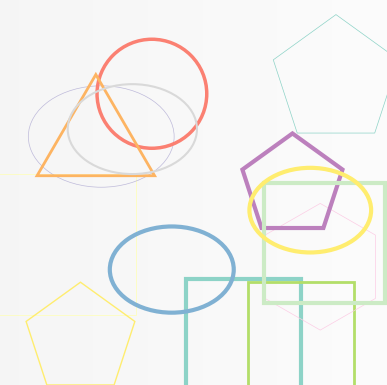[{"shape": "square", "thickness": 3, "radius": 0.75, "center": [0.628, 0.127]}, {"shape": "pentagon", "thickness": 0.5, "radius": 0.85, "center": [0.867, 0.792]}, {"shape": "square", "thickness": 0.5, "radius": 0.92, "center": [0.168, 0.364]}, {"shape": "oval", "thickness": 0.5, "radius": 0.94, "center": [0.261, 0.645]}, {"shape": "circle", "thickness": 2.5, "radius": 0.71, "center": [0.392, 0.756]}, {"shape": "oval", "thickness": 3, "radius": 0.8, "center": [0.443, 0.3]}, {"shape": "triangle", "thickness": 2, "radius": 0.88, "center": [0.247, 0.631]}, {"shape": "square", "thickness": 2, "radius": 0.69, "center": [0.776, 0.129]}, {"shape": "hexagon", "thickness": 0.5, "radius": 0.82, "center": [0.826, 0.307]}, {"shape": "oval", "thickness": 1.5, "radius": 0.83, "center": [0.342, 0.665]}, {"shape": "pentagon", "thickness": 3, "radius": 0.68, "center": [0.755, 0.518]}, {"shape": "square", "thickness": 3, "radius": 0.78, "center": [0.838, 0.368]}, {"shape": "pentagon", "thickness": 1, "radius": 0.74, "center": [0.208, 0.119]}, {"shape": "oval", "thickness": 3, "radius": 0.79, "center": [0.801, 0.454]}]